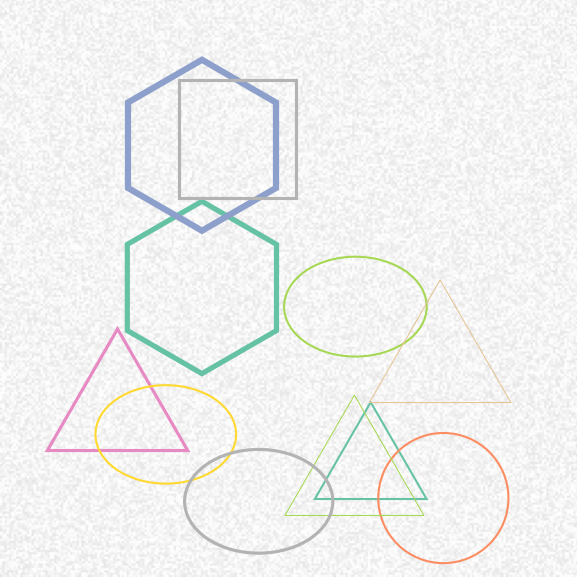[{"shape": "triangle", "thickness": 1, "radius": 0.56, "center": [0.642, 0.191]}, {"shape": "hexagon", "thickness": 2.5, "radius": 0.75, "center": [0.35, 0.501]}, {"shape": "circle", "thickness": 1, "radius": 0.56, "center": [0.768, 0.137]}, {"shape": "hexagon", "thickness": 3, "radius": 0.74, "center": [0.35, 0.748]}, {"shape": "triangle", "thickness": 1.5, "radius": 0.7, "center": [0.203, 0.289]}, {"shape": "oval", "thickness": 1, "radius": 0.62, "center": [0.615, 0.468]}, {"shape": "triangle", "thickness": 0.5, "radius": 0.69, "center": [0.614, 0.176]}, {"shape": "oval", "thickness": 1, "radius": 0.61, "center": [0.287, 0.247]}, {"shape": "triangle", "thickness": 0.5, "radius": 0.71, "center": [0.762, 0.373]}, {"shape": "square", "thickness": 1.5, "radius": 0.51, "center": [0.411, 0.758]}, {"shape": "oval", "thickness": 1.5, "radius": 0.64, "center": [0.448, 0.131]}]